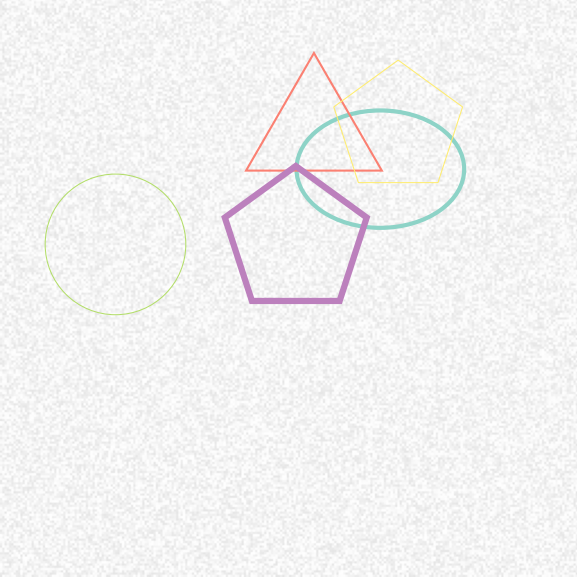[{"shape": "oval", "thickness": 2, "radius": 0.73, "center": [0.659, 0.706]}, {"shape": "triangle", "thickness": 1, "radius": 0.68, "center": [0.544, 0.772]}, {"shape": "circle", "thickness": 0.5, "radius": 0.61, "center": [0.2, 0.576]}, {"shape": "pentagon", "thickness": 3, "radius": 0.65, "center": [0.512, 0.582]}, {"shape": "pentagon", "thickness": 0.5, "radius": 0.59, "center": [0.689, 0.778]}]